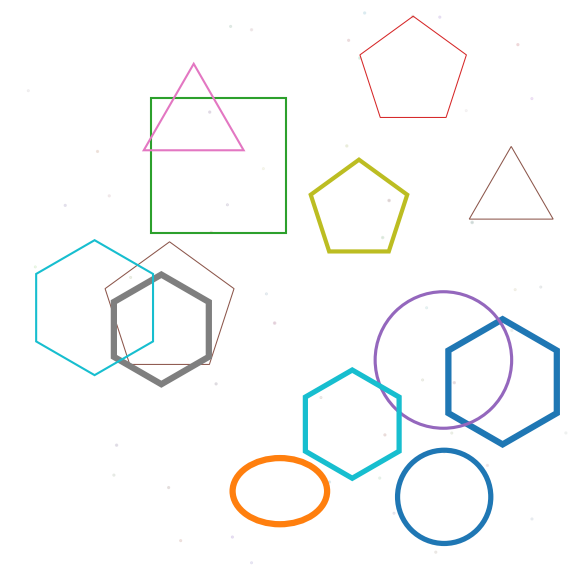[{"shape": "circle", "thickness": 2.5, "radius": 0.4, "center": [0.769, 0.139]}, {"shape": "hexagon", "thickness": 3, "radius": 0.54, "center": [0.87, 0.338]}, {"shape": "oval", "thickness": 3, "radius": 0.41, "center": [0.485, 0.149]}, {"shape": "square", "thickness": 1, "radius": 0.58, "center": [0.378, 0.712]}, {"shape": "pentagon", "thickness": 0.5, "radius": 0.48, "center": [0.715, 0.874]}, {"shape": "circle", "thickness": 1.5, "radius": 0.59, "center": [0.768, 0.376]}, {"shape": "pentagon", "thickness": 0.5, "radius": 0.59, "center": [0.294, 0.463]}, {"shape": "triangle", "thickness": 0.5, "radius": 0.42, "center": [0.885, 0.662]}, {"shape": "triangle", "thickness": 1, "radius": 0.5, "center": [0.335, 0.789]}, {"shape": "hexagon", "thickness": 3, "radius": 0.47, "center": [0.279, 0.429]}, {"shape": "pentagon", "thickness": 2, "radius": 0.44, "center": [0.622, 0.635]}, {"shape": "hexagon", "thickness": 2.5, "radius": 0.47, "center": [0.61, 0.265]}, {"shape": "hexagon", "thickness": 1, "radius": 0.58, "center": [0.164, 0.466]}]